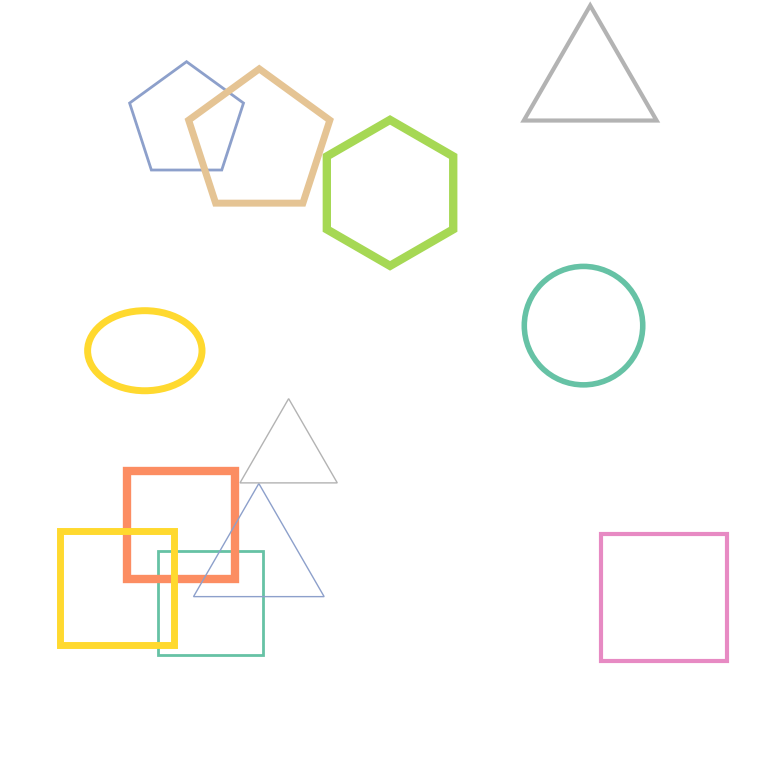[{"shape": "square", "thickness": 1, "radius": 0.34, "center": [0.274, 0.217]}, {"shape": "circle", "thickness": 2, "radius": 0.38, "center": [0.758, 0.577]}, {"shape": "square", "thickness": 3, "radius": 0.35, "center": [0.235, 0.318]}, {"shape": "pentagon", "thickness": 1, "radius": 0.39, "center": [0.242, 0.842]}, {"shape": "triangle", "thickness": 0.5, "radius": 0.49, "center": [0.336, 0.274]}, {"shape": "square", "thickness": 1.5, "radius": 0.41, "center": [0.863, 0.224]}, {"shape": "hexagon", "thickness": 3, "radius": 0.47, "center": [0.507, 0.75]}, {"shape": "oval", "thickness": 2.5, "radius": 0.37, "center": [0.188, 0.545]}, {"shape": "square", "thickness": 2.5, "radius": 0.37, "center": [0.152, 0.237]}, {"shape": "pentagon", "thickness": 2.5, "radius": 0.48, "center": [0.337, 0.814]}, {"shape": "triangle", "thickness": 1.5, "radius": 0.5, "center": [0.767, 0.893]}, {"shape": "triangle", "thickness": 0.5, "radius": 0.36, "center": [0.375, 0.409]}]